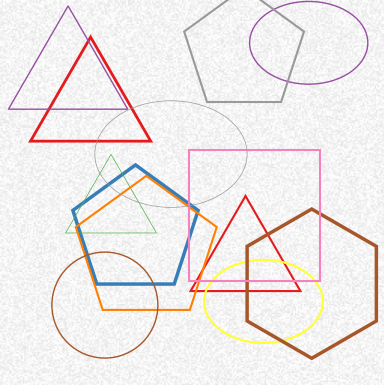[{"shape": "triangle", "thickness": 1.5, "radius": 0.82, "center": [0.638, 0.326]}, {"shape": "triangle", "thickness": 2, "radius": 0.9, "center": [0.235, 0.723]}, {"shape": "pentagon", "thickness": 2.5, "radius": 0.86, "center": [0.352, 0.401]}, {"shape": "triangle", "thickness": 0.5, "radius": 0.68, "center": [0.288, 0.463]}, {"shape": "triangle", "thickness": 1, "radius": 0.89, "center": [0.177, 0.806]}, {"shape": "oval", "thickness": 1, "radius": 0.77, "center": [0.802, 0.889]}, {"shape": "pentagon", "thickness": 1.5, "radius": 0.96, "center": [0.38, 0.351]}, {"shape": "oval", "thickness": 1.5, "radius": 0.77, "center": [0.684, 0.217]}, {"shape": "circle", "thickness": 1, "radius": 0.69, "center": [0.272, 0.208]}, {"shape": "hexagon", "thickness": 2.5, "radius": 0.97, "center": [0.81, 0.263]}, {"shape": "square", "thickness": 1.5, "radius": 0.85, "center": [0.66, 0.441]}, {"shape": "oval", "thickness": 0.5, "radius": 0.99, "center": [0.444, 0.6]}, {"shape": "pentagon", "thickness": 1.5, "radius": 0.82, "center": [0.634, 0.867]}]